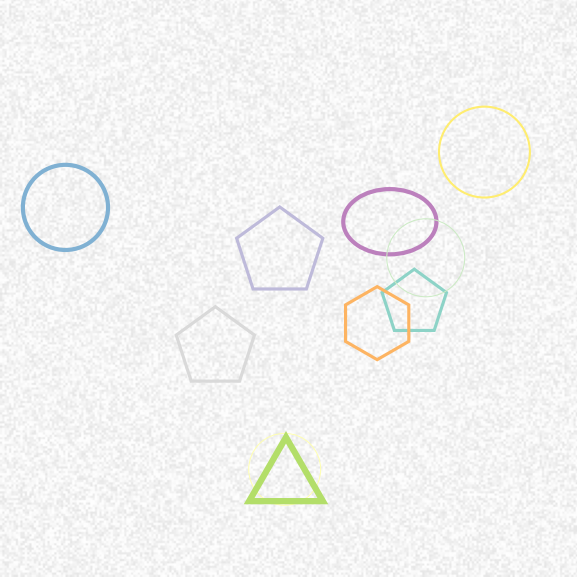[{"shape": "pentagon", "thickness": 1.5, "radius": 0.29, "center": [0.717, 0.474]}, {"shape": "circle", "thickness": 0.5, "radius": 0.31, "center": [0.493, 0.186]}, {"shape": "pentagon", "thickness": 1.5, "radius": 0.39, "center": [0.484, 0.562]}, {"shape": "circle", "thickness": 2, "radius": 0.37, "center": [0.113, 0.64]}, {"shape": "hexagon", "thickness": 1.5, "radius": 0.32, "center": [0.653, 0.44]}, {"shape": "triangle", "thickness": 3, "radius": 0.37, "center": [0.495, 0.168]}, {"shape": "pentagon", "thickness": 1.5, "radius": 0.36, "center": [0.373, 0.397]}, {"shape": "oval", "thickness": 2, "radius": 0.4, "center": [0.675, 0.615]}, {"shape": "circle", "thickness": 0.5, "radius": 0.34, "center": [0.737, 0.553]}, {"shape": "circle", "thickness": 1, "radius": 0.39, "center": [0.839, 0.736]}]